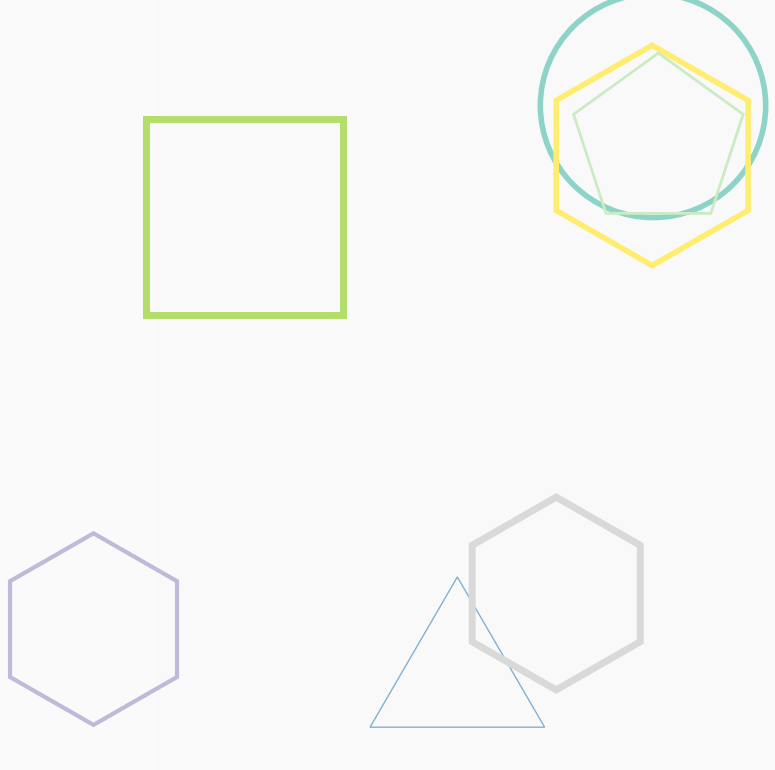[{"shape": "circle", "thickness": 2, "radius": 0.73, "center": [0.843, 0.863]}, {"shape": "hexagon", "thickness": 1.5, "radius": 0.62, "center": [0.121, 0.183]}, {"shape": "triangle", "thickness": 0.5, "radius": 0.65, "center": [0.59, 0.121]}, {"shape": "square", "thickness": 2.5, "radius": 0.64, "center": [0.315, 0.718]}, {"shape": "hexagon", "thickness": 2.5, "radius": 0.63, "center": [0.718, 0.229]}, {"shape": "pentagon", "thickness": 1, "radius": 0.58, "center": [0.85, 0.816]}, {"shape": "hexagon", "thickness": 2, "radius": 0.71, "center": [0.841, 0.798]}]